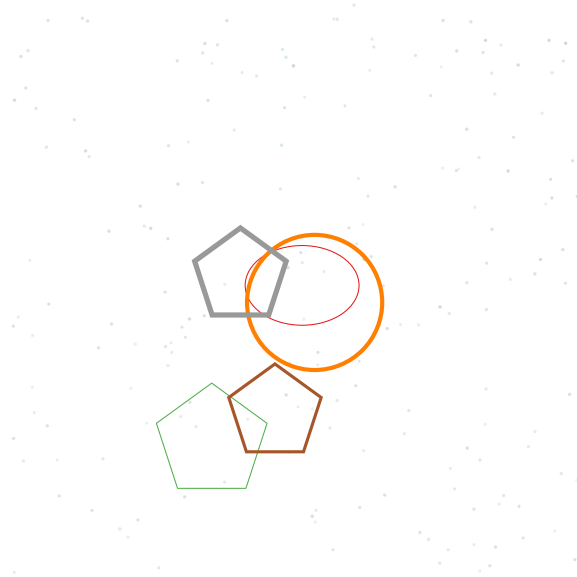[{"shape": "oval", "thickness": 0.5, "radius": 0.49, "center": [0.523, 0.505]}, {"shape": "pentagon", "thickness": 0.5, "radius": 0.5, "center": [0.367, 0.235]}, {"shape": "circle", "thickness": 2, "radius": 0.59, "center": [0.545, 0.475]}, {"shape": "pentagon", "thickness": 1.5, "radius": 0.42, "center": [0.476, 0.285]}, {"shape": "pentagon", "thickness": 2.5, "radius": 0.42, "center": [0.416, 0.521]}]